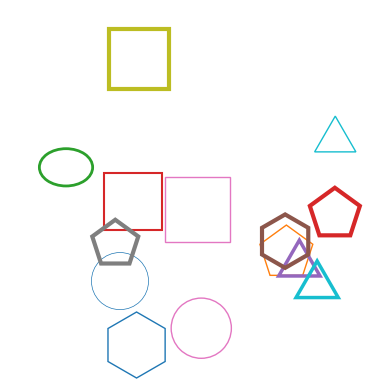[{"shape": "circle", "thickness": 0.5, "radius": 0.37, "center": [0.312, 0.27]}, {"shape": "hexagon", "thickness": 1, "radius": 0.43, "center": [0.355, 0.104]}, {"shape": "pentagon", "thickness": 1, "radius": 0.36, "center": [0.744, 0.343]}, {"shape": "oval", "thickness": 2, "radius": 0.35, "center": [0.171, 0.565]}, {"shape": "square", "thickness": 1.5, "radius": 0.37, "center": [0.345, 0.476]}, {"shape": "pentagon", "thickness": 3, "radius": 0.34, "center": [0.87, 0.444]}, {"shape": "triangle", "thickness": 2.5, "radius": 0.31, "center": [0.778, 0.314]}, {"shape": "hexagon", "thickness": 3, "radius": 0.35, "center": [0.741, 0.374]}, {"shape": "circle", "thickness": 1, "radius": 0.39, "center": [0.523, 0.148]}, {"shape": "square", "thickness": 1, "radius": 0.42, "center": [0.512, 0.455]}, {"shape": "pentagon", "thickness": 3, "radius": 0.31, "center": [0.299, 0.366]}, {"shape": "square", "thickness": 3, "radius": 0.39, "center": [0.36, 0.847]}, {"shape": "triangle", "thickness": 1, "radius": 0.31, "center": [0.871, 0.636]}, {"shape": "triangle", "thickness": 2.5, "radius": 0.32, "center": [0.824, 0.259]}]